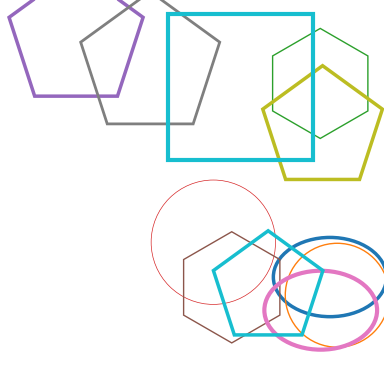[{"shape": "oval", "thickness": 2.5, "radius": 0.74, "center": [0.857, 0.28]}, {"shape": "circle", "thickness": 1, "radius": 0.67, "center": [0.876, 0.233]}, {"shape": "hexagon", "thickness": 1, "radius": 0.71, "center": [0.832, 0.783]}, {"shape": "circle", "thickness": 0.5, "radius": 0.81, "center": [0.554, 0.371]}, {"shape": "pentagon", "thickness": 2.5, "radius": 0.92, "center": [0.198, 0.898]}, {"shape": "hexagon", "thickness": 1, "radius": 0.72, "center": [0.602, 0.254]}, {"shape": "oval", "thickness": 3, "radius": 0.73, "center": [0.833, 0.194]}, {"shape": "pentagon", "thickness": 2, "radius": 0.95, "center": [0.39, 0.832]}, {"shape": "pentagon", "thickness": 2.5, "radius": 0.82, "center": [0.838, 0.666]}, {"shape": "pentagon", "thickness": 2.5, "radius": 0.75, "center": [0.697, 0.251]}, {"shape": "square", "thickness": 3, "radius": 0.95, "center": [0.625, 0.773]}]